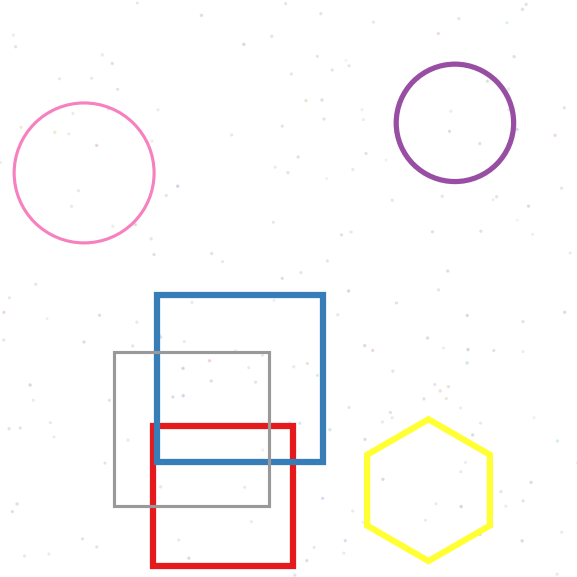[{"shape": "square", "thickness": 3, "radius": 0.61, "center": [0.387, 0.14]}, {"shape": "square", "thickness": 3, "radius": 0.72, "center": [0.416, 0.344]}, {"shape": "circle", "thickness": 2.5, "radius": 0.51, "center": [0.788, 0.786]}, {"shape": "hexagon", "thickness": 3, "radius": 0.61, "center": [0.742, 0.15]}, {"shape": "circle", "thickness": 1.5, "radius": 0.61, "center": [0.146, 0.7]}, {"shape": "square", "thickness": 1.5, "radius": 0.67, "center": [0.332, 0.256]}]